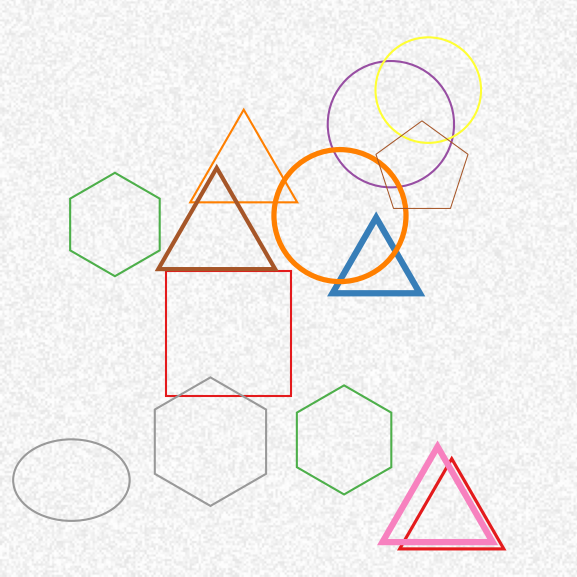[{"shape": "square", "thickness": 1, "radius": 0.54, "center": [0.395, 0.422]}, {"shape": "triangle", "thickness": 1.5, "radius": 0.52, "center": [0.782, 0.101]}, {"shape": "triangle", "thickness": 3, "radius": 0.44, "center": [0.651, 0.535]}, {"shape": "hexagon", "thickness": 1, "radius": 0.45, "center": [0.199, 0.61]}, {"shape": "hexagon", "thickness": 1, "radius": 0.47, "center": [0.596, 0.237]}, {"shape": "circle", "thickness": 1, "radius": 0.55, "center": [0.677, 0.784]}, {"shape": "triangle", "thickness": 1, "radius": 0.53, "center": [0.422, 0.702]}, {"shape": "circle", "thickness": 2.5, "radius": 0.57, "center": [0.589, 0.626]}, {"shape": "circle", "thickness": 1, "radius": 0.46, "center": [0.742, 0.843]}, {"shape": "triangle", "thickness": 2, "radius": 0.58, "center": [0.375, 0.592]}, {"shape": "pentagon", "thickness": 0.5, "radius": 0.42, "center": [0.731, 0.706]}, {"shape": "triangle", "thickness": 3, "radius": 0.55, "center": [0.758, 0.116]}, {"shape": "oval", "thickness": 1, "radius": 0.5, "center": [0.124, 0.168]}, {"shape": "hexagon", "thickness": 1, "radius": 0.56, "center": [0.364, 0.234]}]